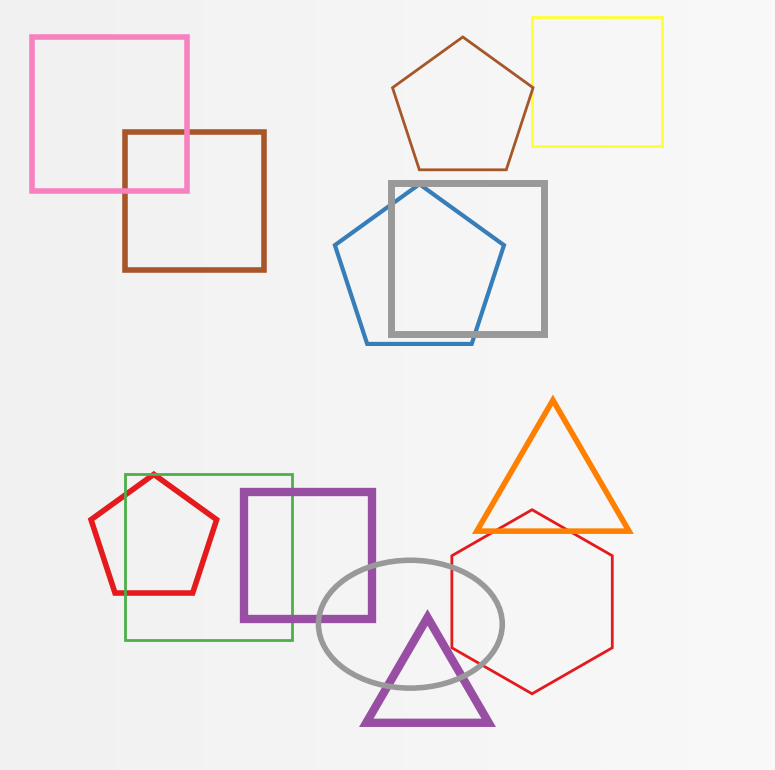[{"shape": "hexagon", "thickness": 1, "radius": 0.6, "center": [0.687, 0.219]}, {"shape": "pentagon", "thickness": 2, "radius": 0.43, "center": [0.198, 0.299]}, {"shape": "pentagon", "thickness": 1.5, "radius": 0.57, "center": [0.541, 0.646]}, {"shape": "square", "thickness": 1, "radius": 0.54, "center": [0.269, 0.277]}, {"shape": "square", "thickness": 3, "radius": 0.41, "center": [0.398, 0.279]}, {"shape": "triangle", "thickness": 3, "radius": 0.46, "center": [0.552, 0.107]}, {"shape": "triangle", "thickness": 2, "radius": 0.57, "center": [0.713, 0.367]}, {"shape": "square", "thickness": 1, "radius": 0.42, "center": [0.771, 0.894]}, {"shape": "square", "thickness": 2, "radius": 0.45, "center": [0.251, 0.739]}, {"shape": "pentagon", "thickness": 1, "radius": 0.48, "center": [0.597, 0.857]}, {"shape": "square", "thickness": 2, "radius": 0.5, "center": [0.142, 0.852]}, {"shape": "oval", "thickness": 2, "radius": 0.59, "center": [0.529, 0.189]}, {"shape": "square", "thickness": 2.5, "radius": 0.49, "center": [0.604, 0.664]}]